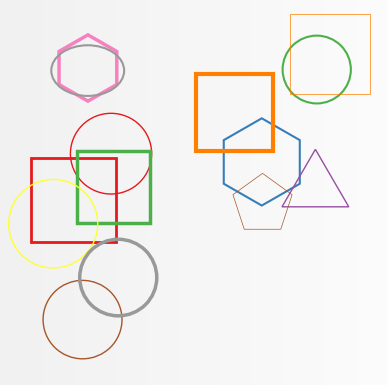[{"shape": "square", "thickness": 2, "radius": 0.55, "center": [0.189, 0.48]}, {"shape": "circle", "thickness": 1, "radius": 0.52, "center": [0.287, 0.601]}, {"shape": "hexagon", "thickness": 1.5, "radius": 0.57, "center": [0.676, 0.579]}, {"shape": "circle", "thickness": 1.5, "radius": 0.44, "center": [0.817, 0.819]}, {"shape": "square", "thickness": 2.5, "radius": 0.47, "center": [0.293, 0.515]}, {"shape": "triangle", "thickness": 1, "radius": 0.5, "center": [0.814, 0.513]}, {"shape": "square", "thickness": 3, "radius": 0.5, "center": [0.606, 0.708]}, {"shape": "square", "thickness": 0.5, "radius": 0.52, "center": [0.852, 0.86]}, {"shape": "circle", "thickness": 1, "radius": 0.57, "center": [0.137, 0.419]}, {"shape": "pentagon", "thickness": 0.5, "radius": 0.4, "center": [0.677, 0.469]}, {"shape": "circle", "thickness": 1, "radius": 0.51, "center": [0.213, 0.17]}, {"shape": "hexagon", "thickness": 2.5, "radius": 0.43, "center": [0.227, 0.823]}, {"shape": "circle", "thickness": 2.5, "radius": 0.5, "center": [0.305, 0.279]}, {"shape": "oval", "thickness": 1.5, "radius": 0.47, "center": [0.226, 0.817]}]